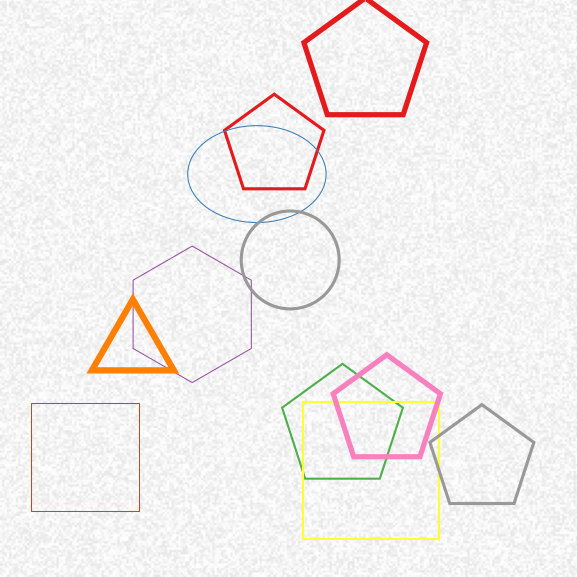[{"shape": "pentagon", "thickness": 1.5, "radius": 0.45, "center": [0.475, 0.745]}, {"shape": "pentagon", "thickness": 2.5, "radius": 0.56, "center": [0.632, 0.891]}, {"shape": "oval", "thickness": 0.5, "radius": 0.6, "center": [0.445, 0.698]}, {"shape": "pentagon", "thickness": 1, "radius": 0.55, "center": [0.593, 0.259]}, {"shape": "hexagon", "thickness": 0.5, "radius": 0.59, "center": [0.333, 0.455]}, {"shape": "triangle", "thickness": 3, "radius": 0.41, "center": [0.23, 0.399]}, {"shape": "square", "thickness": 1, "radius": 0.59, "center": [0.642, 0.184]}, {"shape": "square", "thickness": 0.5, "radius": 0.46, "center": [0.147, 0.208]}, {"shape": "pentagon", "thickness": 2.5, "radius": 0.49, "center": [0.67, 0.287]}, {"shape": "circle", "thickness": 1.5, "radius": 0.42, "center": [0.503, 0.549]}, {"shape": "pentagon", "thickness": 1.5, "radius": 0.47, "center": [0.834, 0.204]}]